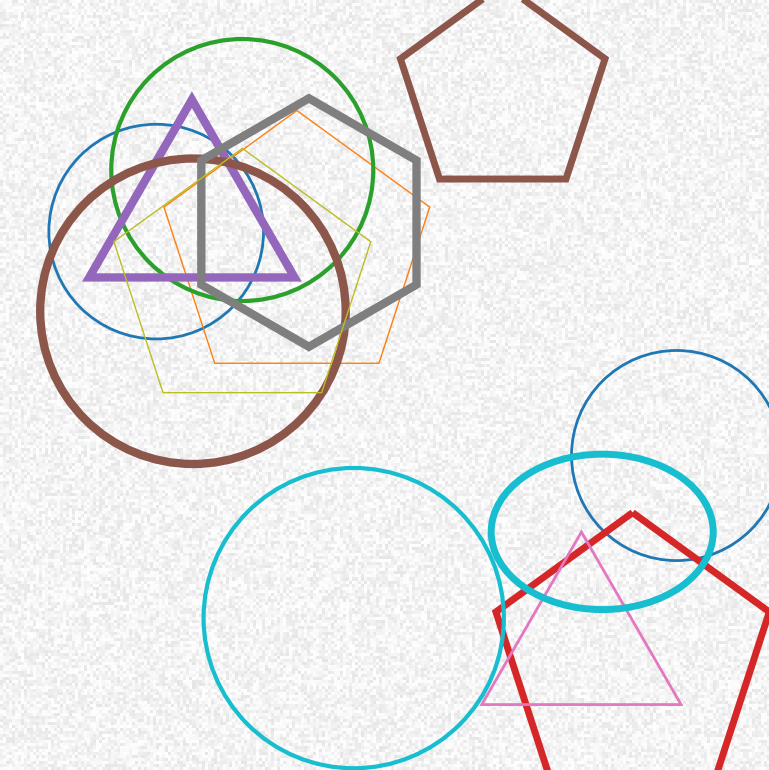[{"shape": "circle", "thickness": 1, "radius": 0.68, "center": [0.879, 0.408]}, {"shape": "circle", "thickness": 1, "radius": 0.7, "center": [0.203, 0.699]}, {"shape": "pentagon", "thickness": 0.5, "radius": 0.91, "center": [0.386, 0.675]}, {"shape": "circle", "thickness": 1.5, "radius": 0.85, "center": [0.315, 0.779]}, {"shape": "pentagon", "thickness": 2.5, "radius": 0.93, "center": [0.822, 0.148]}, {"shape": "triangle", "thickness": 3, "radius": 0.77, "center": [0.249, 0.717]}, {"shape": "circle", "thickness": 3, "radius": 0.99, "center": [0.251, 0.596]}, {"shape": "pentagon", "thickness": 2.5, "radius": 0.7, "center": [0.653, 0.881]}, {"shape": "triangle", "thickness": 1, "radius": 0.75, "center": [0.755, 0.16]}, {"shape": "hexagon", "thickness": 3, "radius": 0.81, "center": [0.401, 0.711]}, {"shape": "pentagon", "thickness": 0.5, "radius": 0.88, "center": [0.315, 0.632]}, {"shape": "circle", "thickness": 1.5, "radius": 0.97, "center": [0.459, 0.197]}, {"shape": "oval", "thickness": 2.5, "radius": 0.72, "center": [0.782, 0.309]}]